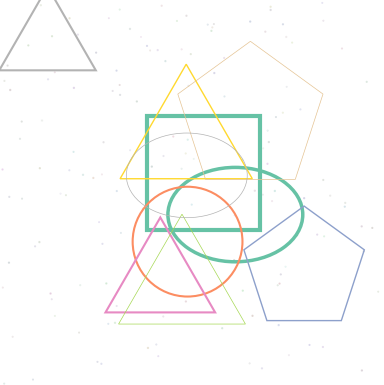[{"shape": "square", "thickness": 3, "radius": 0.74, "center": [0.528, 0.551]}, {"shape": "oval", "thickness": 2.5, "radius": 0.88, "center": [0.611, 0.443]}, {"shape": "circle", "thickness": 1.5, "radius": 0.71, "center": [0.487, 0.372]}, {"shape": "pentagon", "thickness": 1, "radius": 0.82, "center": [0.79, 0.3]}, {"shape": "triangle", "thickness": 1.5, "radius": 0.82, "center": [0.416, 0.271]}, {"shape": "triangle", "thickness": 0.5, "radius": 0.95, "center": [0.473, 0.253]}, {"shape": "triangle", "thickness": 1, "radius": 0.99, "center": [0.484, 0.635]}, {"shape": "pentagon", "thickness": 0.5, "radius": 0.99, "center": [0.65, 0.694]}, {"shape": "oval", "thickness": 0.5, "radius": 0.79, "center": [0.485, 0.545]}, {"shape": "triangle", "thickness": 1.5, "radius": 0.72, "center": [0.123, 0.89]}]